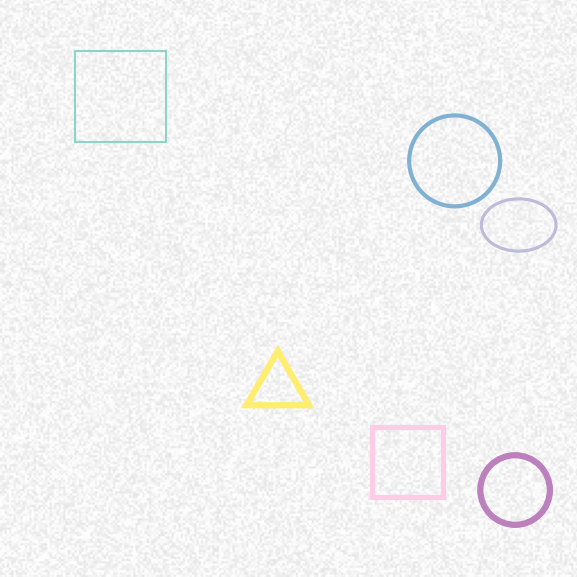[{"shape": "square", "thickness": 1, "radius": 0.4, "center": [0.209, 0.832]}, {"shape": "oval", "thickness": 1.5, "radius": 0.32, "center": [0.898, 0.61]}, {"shape": "circle", "thickness": 2, "radius": 0.39, "center": [0.787, 0.721]}, {"shape": "square", "thickness": 2.5, "radius": 0.31, "center": [0.705, 0.199]}, {"shape": "circle", "thickness": 3, "radius": 0.3, "center": [0.892, 0.151]}, {"shape": "triangle", "thickness": 3, "radius": 0.31, "center": [0.481, 0.329]}]